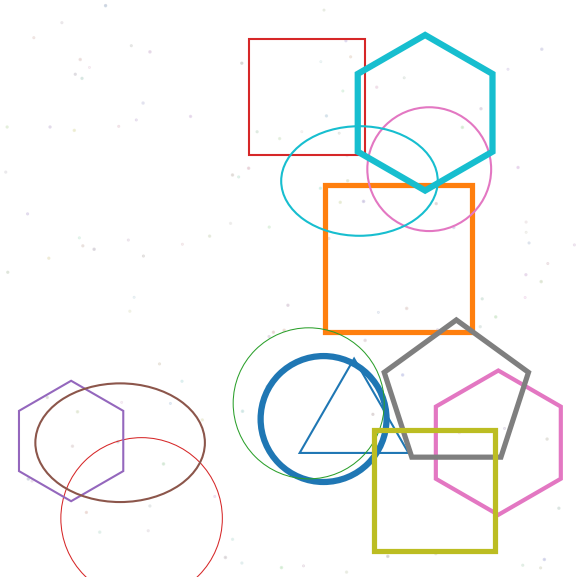[{"shape": "triangle", "thickness": 1, "radius": 0.54, "center": [0.613, 0.269]}, {"shape": "circle", "thickness": 3, "radius": 0.55, "center": [0.56, 0.274]}, {"shape": "square", "thickness": 2.5, "radius": 0.64, "center": [0.69, 0.552]}, {"shape": "circle", "thickness": 0.5, "radius": 0.65, "center": [0.535, 0.301]}, {"shape": "circle", "thickness": 0.5, "radius": 0.7, "center": [0.245, 0.101]}, {"shape": "square", "thickness": 1, "radius": 0.5, "center": [0.531, 0.832]}, {"shape": "hexagon", "thickness": 1, "radius": 0.52, "center": [0.123, 0.236]}, {"shape": "oval", "thickness": 1, "radius": 0.73, "center": [0.208, 0.233]}, {"shape": "circle", "thickness": 1, "radius": 0.54, "center": [0.743, 0.706]}, {"shape": "hexagon", "thickness": 2, "radius": 0.62, "center": [0.863, 0.233]}, {"shape": "pentagon", "thickness": 2.5, "radius": 0.66, "center": [0.79, 0.314]}, {"shape": "square", "thickness": 2.5, "radius": 0.52, "center": [0.752, 0.15]}, {"shape": "hexagon", "thickness": 3, "radius": 0.67, "center": [0.736, 0.804]}, {"shape": "oval", "thickness": 1, "radius": 0.68, "center": [0.622, 0.686]}]